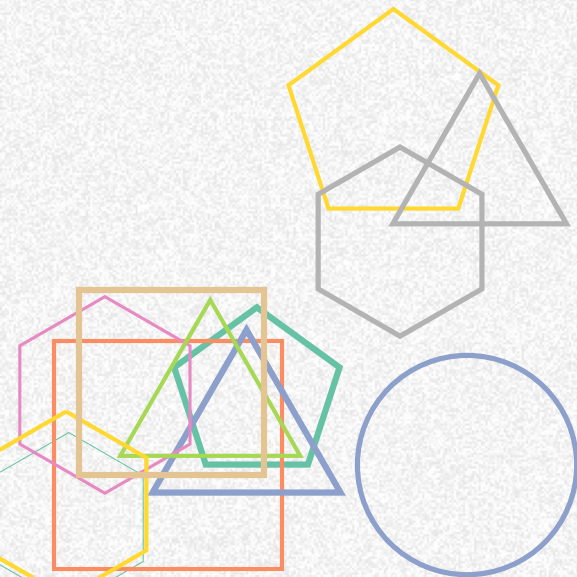[{"shape": "hexagon", "thickness": 0.5, "radius": 0.74, "center": [0.119, 0.101]}, {"shape": "pentagon", "thickness": 3, "radius": 0.75, "center": [0.445, 0.316]}, {"shape": "square", "thickness": 2, "radius": 0.98, "center": [0.291, 0.212]}, {"shape": "circle", "thickness": 2.5, "radius": 0.95, "center": [0.809, 0.194]}, {"shape": "triangle", "thickness": 3, "radius": 0.94, "center": [0.427, 0.24]}, {"shape": "hexagon", "thickness": 1.5, "radius": 0.85, "center": [0.182, 0.315]}, {"shape": "triangle", "thickness": 2, "radius": 0.9, "center": [0.364, 0.3]}, {"shape": "hexagon", "thickness": 2, "radius": 0.8, "center": [0.115, 0.126]}, {"shape": "pentagon", "thickness": 2, "radius": 0.96, "center": [0.681, 0.793]}, {"shape": "square", "thickness": 3, "radius": 0.8, "center": [0.297, 0.337]}, {"shape": "hexagon", "thickness": 2.5, "radius": 0.82, "center": [0.693, 0.581]}, {"shape": "triangle", "thickness": 2.5, "radius": 0.87, "center": [0.831, 0.698]}]